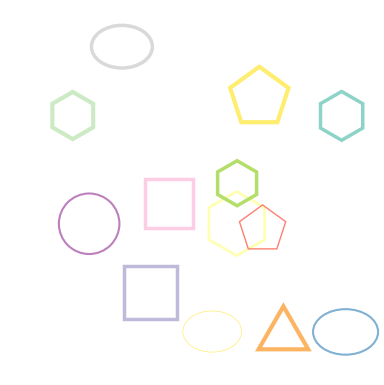[{"shape": "hexagon", "thickness": 2.5, "radius": 0.32, "center": [0.887, 0.699]}, {"shape": "hexagon", "thickness": 2, "radius": 0.42, "center": [0.615, 0.419]}, {"shape": "square", "thickness": 2.5, "radius": 0.35, "center": [0.392, 0.241]}, {"shape": "pentagon", "thickness": 1, "radius": 0.32, "center": [0.682, 0.405]}, {"shape": "oval", "thickness": 1.5, "radius": 0.42, "center": [0.898, 0.138]}, {"shape": "triangle", "thickness": 3, "radius": 0.37, "center": [0.736, 0.13]}, {"shape": "hexagon", "thickness": 2.5, "radius": 0.29, "center": [0.616, 0.524]}, {"shape": "square", "thickness": 2.5, "radius": 0.31, "center": [0.438, 0.471]}, {"shape": "oval", "thickness": 2.5, "radius": 0.4, "center": [0.317, 0.879]}, {"shape": "circle", "thickness": 1.5, "radius": 0.39, "center": [0.232, 0.419]}, {"shape": "hexagon", "thickness": 3, "radius": 0.31, "center": [0.189, 0.7]}, {"shape": "oval", "thickness": 0.5, "radius": 0.38, "center": [0.551, 0.139]}, {"shape": "pentagon", "thickness": 3, "radius": 0.4, "center": [0.674, 0.747]}]